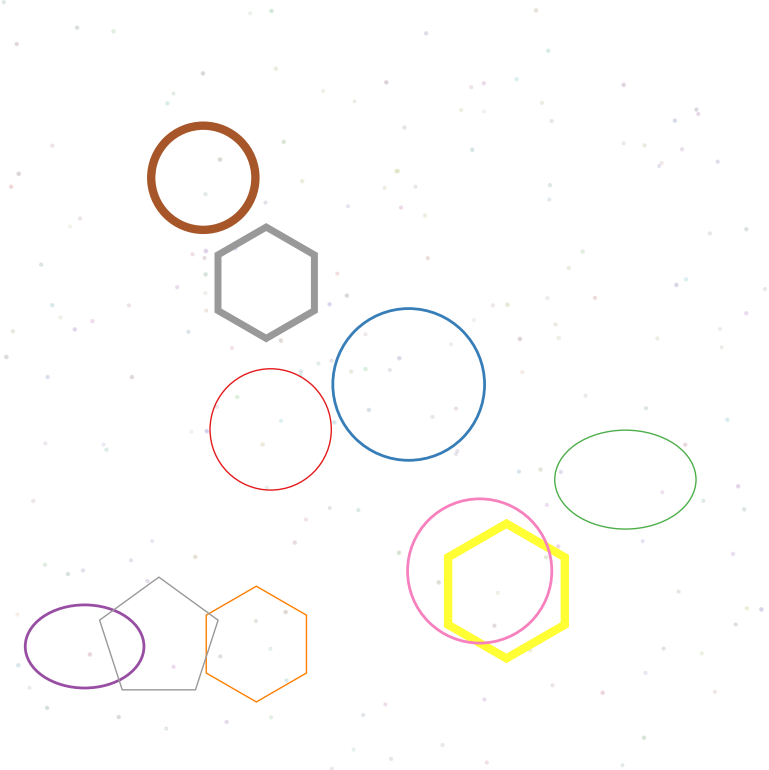[{"shape": "circle", "thickness": 0.5, "radius": 0.39, "center": [0.352, 0.442]}, {"shape": "circle", "thickness": 1, "radius": 0.49, "center": [0.531, 0.501]}, {"shape": "oval", "thickness": 0.5, "radius": 0.46, "center": [0.812, 0.377]}, {"shape": "oval", "thickness": 1, "radius": 0.39, "center": [0.11, 0.16]}, {"shape": "hexagon", "thickness": 0.5, "radius": 0.38, "center": [0.333, 0.164]}, {"shape": "hexagon", "thickness": 3, "radius": 0.44, "center": [0.658, 0.232]}, {"shape": "circle", "thickness": 3, "radius": 0.34, "center": [0.264, 0.769]}, {"shape": "circle", "thickness": 1, "radius": 0.47, "center": [0.623, 0.258]}, {"shape": "hexagon", "thickness": 2.5, "radius": 0.36, "center": [0.346, 0.633]}, {"shape": "pentagon", "thickness": 0.5, "radius": 0.4, "center": [0.206, 0.17]}]